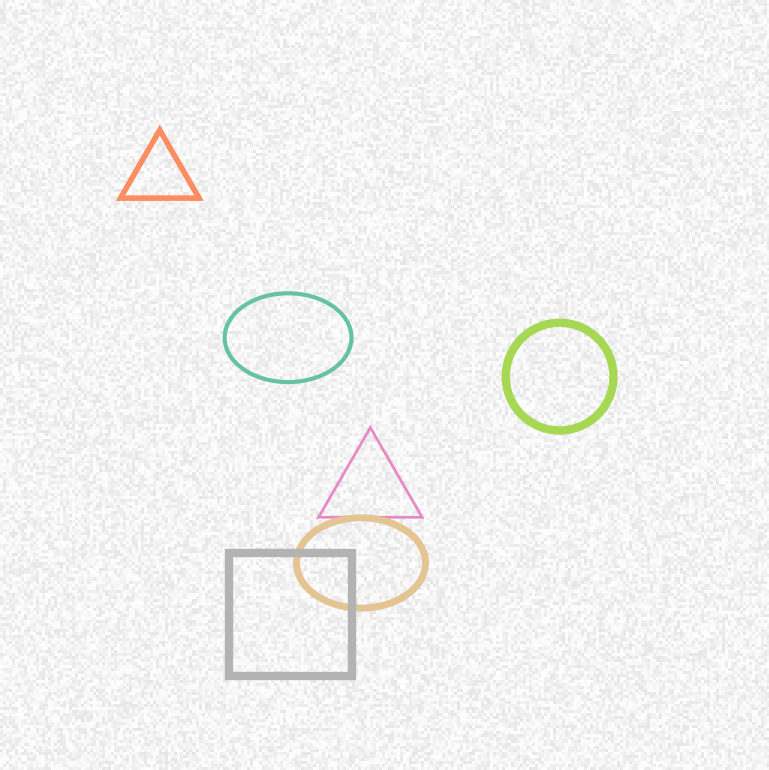[{"shape": "oval", "thickness": 1.5, "radius": 0.41, "center": [0.374, 0.561]}, {"shape": "triangle", "thickness": 2, "radius": 0.29, "center": [0.207, 0.772]}, {"shape": "triangle", "thickness": 1, "radius": 0.39, "center": [0.481, 0.367]}, {"shape": "circle", "thickness": 3, "radius": 0.35, "center": [0.727, 0.511]}, {"shape": "oval", "thickness": 2.5, "radius": 0.42, "center": [0.469, 0.269]}, {"shape": "square", "thickness": 3, "radius": 0.4, "center": [0.377, 0.202]}]